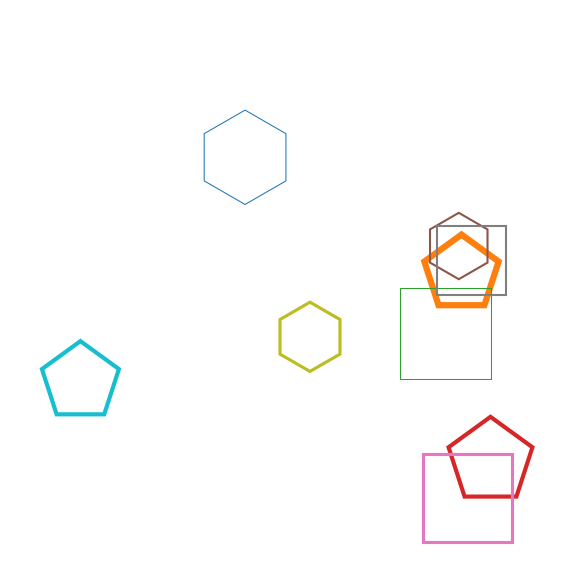[{"shape": "hexagon", "thickness": 0.5, "radius": 0.41, "center": [0.424, 0.727]}, {"shape": "pentagon", "thickness": 3, "radius": 0.34, "center": [0.799, 0.525]}, {"shape": "square", "thickness": 0.5, "radius": 0.39, "center": [0.772, 0.422]}, {"shape": "pentagon", "thickness": 2, "radius": 0.38, "center": [0.849, 0.201]}, {"shape": "hexagon", "thickness": 1, "radius": 0.29, "center": [0.794, 0.573]}, {"shape": "square", "thickness": 1.5, "radius": 0.38, "center": [0.809, 0.137]}, {"shape": "square", "thickness": 1, "radius": 0.3, "center": [0.816, 0.549]}, {"shape": "hexagon", "thickness": 1.5, "radius": 0.3, "center": [0.537, 0.416]}, {"shape": "pentagon", "thickness": 2, "radius": 0.35, "center": [0.139, 0.338]}]